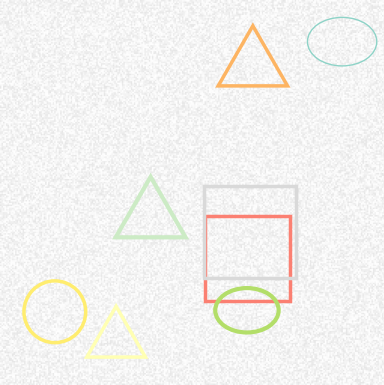[{"shape": "oval", "thickness": 1, "radius": 0.45, "center": [0.889, 0.892]}, {"shape": "triangle", "thickness": 2.5, "radius": 0.44, "center": [0.302, 0.116]}, {"shape": "square", "thickness": 2.5, "radius": 0.55, "center": [0.643, 0.329]}, {"shape": "triangle", "thickness": 2.5, "radius": 0.52, "center": [0.657, 0.829]}, {"shape": "oval", "thickness": 3, "radius": 0.41, "center": [0.641, 0.194]}, {"shape": "square", "thickness": 2.5, "radius": 0.6, "center": [0.65, 0.397]}, {"shape": "triangle", "thickness": 3, "radius": 0.52, "center": [0.391, 0.436]}, {"shape": "circle", "thickness": 2.5, "radius": 0.4, "center": [0.142, 0.19]}]